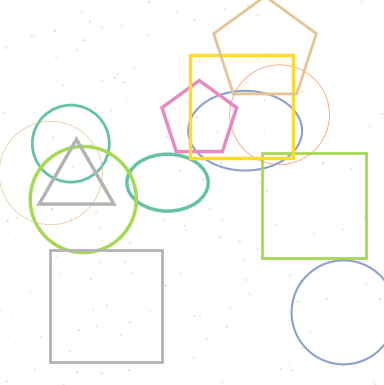[{"shape": "circle", "thickness": 2, "radius": 0.5, "center": [0.184, 0.627]}, {"shape": "oval", "thickness": 2.5, "radius": 0.53, "center": [0.435, 0.526]}, {"shape": "circle", "thickness": 0.5, "radius": 0.65, "center": [0.726, 0.702]}, {"shape": "oval", "thickness": 1.5, "radius": 0.74, "center": [0.637, 0.661]}, {"shape": "circle", "thickness": 1.5, "radius": 0.68, "center": [0.892, 0.189]}, {"shape": "pentagon", "thickness": 2.5, "radius": 0.51, "center": [0.518, 0.689]}, {"shape": "circle", "thickness": 2.5, "radius": 0.69, "center": [0.216, 0.482]}, {"shape": "square", "thickness": 2, "radius": 0.68, "center": [0.816, 0.467]}, {"shape": "square", "thickness": 2.5, "radius": 0.67, "center": [0.628, 0.723]}, {"shape": "circle", "thickness": 0.5, "radius": 0.67, "center": [0.132, 0.551]}, {"shape": "pentagon", "thickness": 2, "radius": 0.7, "center": [0.688, 0.869]}, {"shape": "square", "thickness": 2, "radius": 0.73, "center": [0.276, 0.205]}, {"shape": "triangle", "thickness": 2.5, "radius": 0.56, "center": [0.199, 0.526]}]